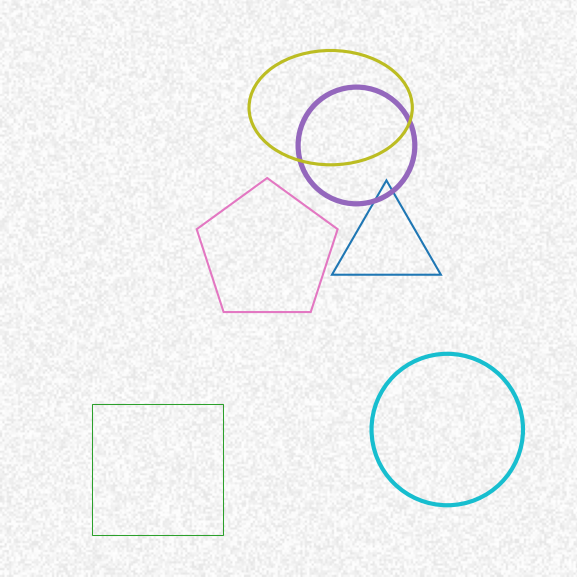[{"shape": "triangle", "thickness": 1, "radius": 0.54, "center": [0.669, 0.578]}, {"shape": "square", "thickness": 0.5, "radius": 0.57, "center": [0.273, 0.187]}, {"shape": "circle", "thickness": 2.5, "radius": 0.51, "center": [0.617, 0.747]}, {"shape": "pentagon", "thickness": 1, "radius": 0.64, "center": [0.463, 0.563]}, {"shape": "oval", "thickness": 1.5, "radius": 0.71, "center": [0.573, 0.813]}, {"shape": "circle", "thickness": 2, "radius": 0.66, "center": [0.774, 0.255]}]